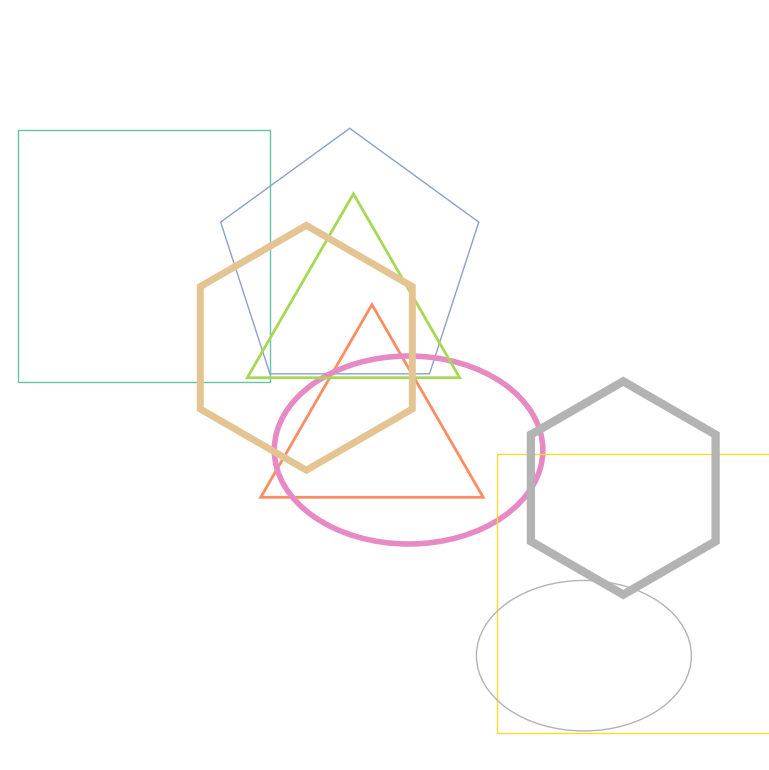[{"shape": "square", "thickness": 0.5, "radius": 0.82, "center": [0.187, 0.667]}, {"shape": "triangle", "thickness": 1, "radius": 0.83, "center": [0.483, 0.438]}, {"shape": "pentagon", "thickness": 0.5, "radius": 0.88, "center": [0.454, 0.657]}, {"shape": "oval", "thickness": 2, "radius": 0.87, "center": [0.531, 0.416]}, {"shape": "triangle", "thickness": 1, "radius": 0.8, "center": [0.459, 0.589]}, {"shape": "square", "thickness": 0.5, "radius": 0.91, "center": [0.827, 0.229]}, {"shape": "hexagon", "thickness": 2.5, "radius": 0.79, "center": [0.398, 0.548]}, {"shape": "oval", "thickness": 0.5, "radius": 0.7, "center": [0.758, 0.148]}, {"shape": "hexagon", "thickness": 3, "radius": 0.69, "center": [0.809, 0.366]}]